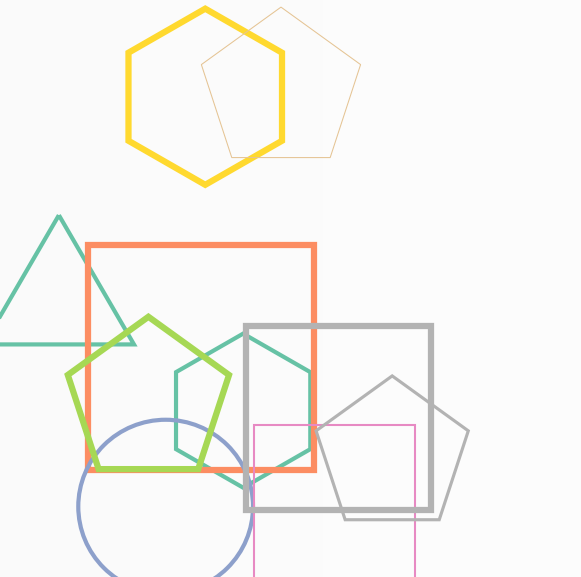[{"shape": "hexagon", "thickness": 2, "radius": 0.67, "center": [0.418, 0.288]}, {"shape": "triangle", "thickness": 2, "radius": 0.75, "center": [0.101, 0.477]}, {"shape": "square", "thickness": 3, "radius": 0.97, "center": [0.346, 0.38]}, {"shape": "circle", "thickness": 2, "radius": 0.75, "center": [0.285, 0.122]}, {"shape": "square", "thickness": 1, "radius": 0.69, "center": [0.576, 0.125]}, {"shape": "pentagon", "thickness": 3, "radius": 0.73, "center": [0.255, 0.305]}, {"shape": "hexagon", "thickness": 3, "radius": 0.76, "center": [0.353, 0.832]}, {"shape": "pentagon", "thickness": 0.5, "radius": 0.72, "center": [0.483, 0.843]}, {"shape": "pentagon", "thickness": 1.5, "radius": 0.69, "center": [0.675, 0.211]}, {"shape": "square", "thickness": 3, "radius": 0.8, "center": [0.582, 0.275]}]